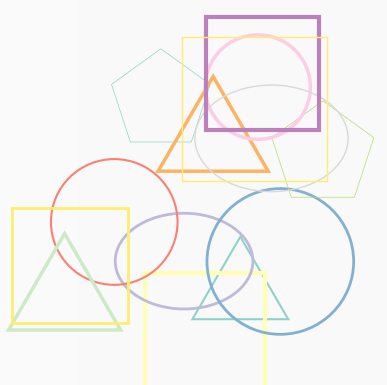[{"shape": "pentagon", "thickness": 0.5, "radius": 0.67, "center": [0.415, 0.739]}, {"shape": "triangle", "thickness": 1.5, "radius": 0.71, "center": [0.62, 0.242]}, {"shape": "square", "thickness": 3, "radius": 0.77, "center": [0.529, 0.136]}, {"shape": "oval", "thickness": 2, "radius": 0.89, "center": [0.475, 0.322]}, {"shape": "circle", "thickness": 1.5, "radius": 0.82, "center": [0.295, 0.423]}, {"shape": "circle", "thickness": 2, "radius": 0.95, "center": [0.723, 0.321]}, {"shape": "triangle", "thickness": 2.5, "radius": 0.82, "center": [0.55, 0.637]}, {"shape": "pentagon", "thickness": 0.5, "radius": 0.69, "center": [0.833, 0.6]}, {"shape": "circle", "thickness": 2.5, "radius": 0.68, "center": [0.665, 0.774]}, {"shape": "oval", "thickness": 1, "radius": 0.99, "center": [0.701, 0.641]}, {"shape": "square", "thickness": 3, "radius": 0.73, "center": [0.677, 0.809]}, {"shape": "triangle", "thickness": 2.5, "radius": 0.83, "center": [0.167, 0.226]}, {"shape": "square", "thickness": 2, "radius": 0.75, "center": [0.181, 0.311]}, {"shape": "square", "thickness": 1, "radius": 0.93, "center": [0.658, 0.716]}]